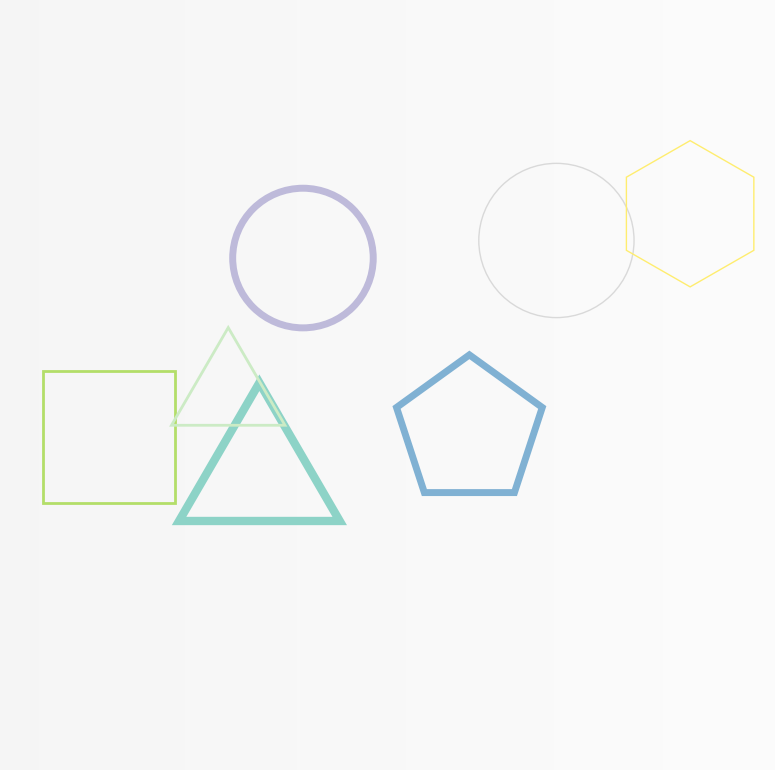[{"shape": "triangle", "thickness": 3, "radius": 0.6, "center": [0.335, 0.383]}, {"shape": "circle", "thickness": 2.5, "radius": 0.45, "center": [0.391, 0.665]}, {"shape": "pentagon", "thickness": 2.5, "radius": 0.49, "center": [0.606, 0.44]}, {"shape": "square", "thickness": 1, "radius": 0.43, "center": [0.14, 0.432]}, {"shape": "circle", "thickness": 0.5, "radius": 0.5, "center": [0.718, 0.688]}, {"shape": "triangle", "thickness": 1, "radius": 0.42, "center": [0.294, 0.49]}, {"shape": "hexagon", "thickness": 0.5, "radius": 0.47, "center": [0.89, 0.722]}]